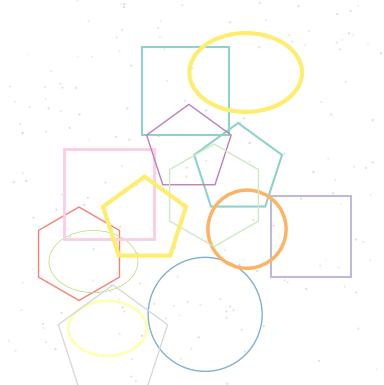[{"shape": "square", "thickness": 1.5, "radius": 0.57, "center": [0.481, 0.763]}, {"shape": "pentagon", "thickness": 1.5, "radius": 0.6, "center": [0.618, 0.561]}, {"shape": "oval", "thickness": 2, "radius": 0.51, "center": [0.279, 0.147]}, {"shape": "square", "thickness": 1.5, "radius": 0.52, "center": [0.808, 0.386]}, {"shape": "hexagon", "thickness": 1, "radius": 0.61, "center": [0.205, 0.341]}, {"shape": "circle", "thickness": 1, "radius": 0.74, "center": [0.533, 0.183]}, {"shape": "circle", "thickness": 2.5, "radius": 0.51, "center": [0.642, 0.405]}, {"shape": "oval", "thickness": 0.5, "radius": 0.58, "center": [0.243, 0.321]}, {"shape": "square", "thickness": 2, "radius": 0.58, "center": [0.282, 0.496]}, {"shape": "pentagon", "thickness": 1, "radius": 0.75, "center": [0.293, 0.111]}, {"shape": "pentagon", "thickness": 1, "radius": 0.58, "center": [0.491, 0.614]}, {"shape": "hexagon", "thickness": 1, "radius": 0.67, "center": [0.556, 0.493]}, {"shape": "oval", "thickness": 3, "radius": 0.73, "center": [0.638, 0.812]}, {"shape": "pentagon", "thickness": 3, "radius": 0.57, "center": [0.375, 0.428]}]